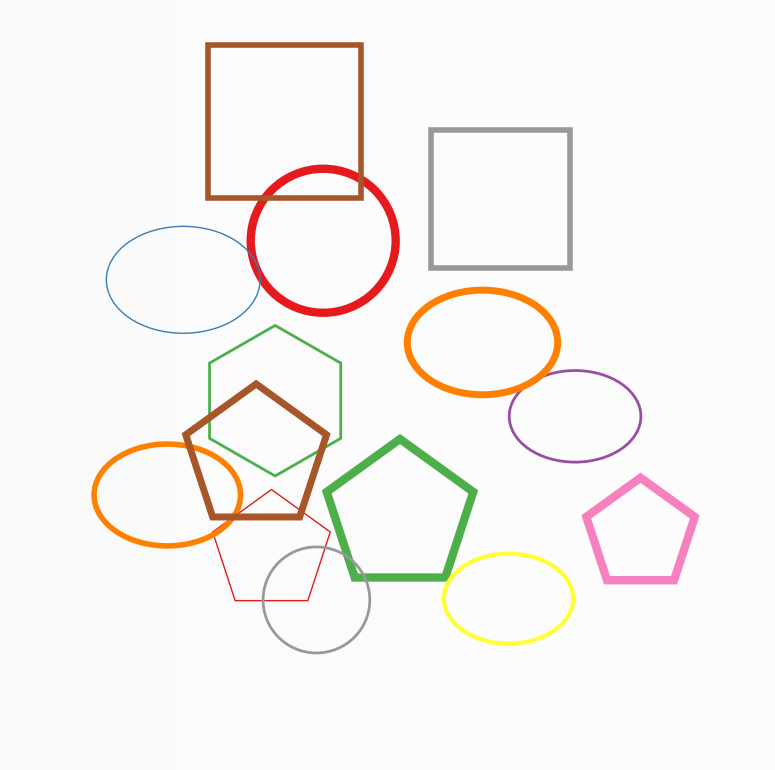[{"shape": "pentagon", "thickness": 0.5, "radius": 0.4, "center": [0.35, 0.284]}, {"shape": "circle", "thickness": 3, "radius": 0.47, "center": [0.417, 0.687]}, {"shape": "oval", "thickness": 0.5, "radius": 0.5, "center": [0.236, 0.637]}, {"shape": "pentagon", "thickness": 3, "radius": 0.5, "center": [0.516, 0.33]}, {"shape": "hexagon", "thickness": 1, "radius": 0.49, "center": [0.355, 0.48]}, {"shape": "oval", "thickness": 1, "radius": 0.42, "center": [0.742, 0.459]}, {"shape": "oval", "thickness": 2.5, "radius": 0.49, "center": [0.623, 0.555]}, {"shape": "oval", "thickness": 2, "radius": 0.47, "center": [0.216, 0.357]}, {"shape": "oval", "thickness": 1.5, "radius": 0.42, "center": [0.656, 0.223]}, {"shape": "pentagon", "thickness": 2.5, "radius": 0.48, "center": [0.331, 0.406]}, {"shape": "square", "thickness": 2, "radius": 0.49, "center": [0.367, 0.842]}, {"shape": "pentagon", "thickness": 3, "radius": 0.37, "center": [0.826, 0.306]}, {"shape": "circle", "thickness": 1, "radius": 0.34, "center": [0.408, 0.221]}, {"shape": "square", "thickness": 2, "radius": 0.45, "center": [0.646, 0.742]}]